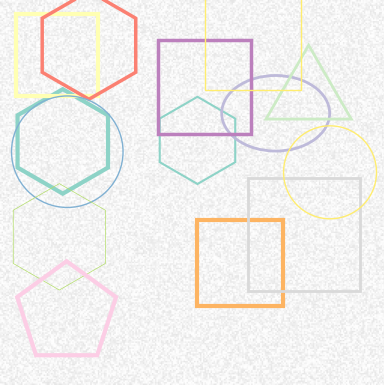[{"shape": "hexagon", "thickness": 3, "radius": 0.68, "center": [0.163, 0.633]}, {"shape": "hexagon", "thickness": 1.5, "radius": 0.57, "center": [0.513, 0.635]}, {"shape": "square", "thickness": 3, "radius": 0.54, "center": [0.148, 0.857]}, {"shape": "oval", "thickness": 2, "radius": 0.7, "center": [0.716, 0.706]}, {"shape": "hexagon", "thickness": 2.5, "radius": 0.7, "center": [0.231, 0.882]}, {"shape": "circle", "thickness": 1, "radius": 0.72, "center": [0.175, 0.606]}, {"shape": "square", "thickness": 3, "radius": 0.56, "center": [0.624, 0.317]}, {"shape": "hexagon", "thickness": 0.5, "radius": 0.69, "center": [0.154, 0.385]}, {"shape": "pentagon", "thickness": 3, "radius": 0.68, "center": [0.173, 0.187]}, {"shape": "square", "thickness": 2, "radius": 0.73, "center": [0.79, 0.391]}, {"shape": "square", "thickness": 2.5, "radius": 0.61, "center": [0.531, 0.774]}, {"shape": "triangle", "thickness": 2, "radius": 0.64, "center": [0.802, 0.755]}, {"shape": "square", "thickness": 1, "radius": 0.62, "center": [0.656, 0.891]}, {"shape": "circle", "thickness": 1, "radius": 0.6, "center": [0.857, 0.552]}]